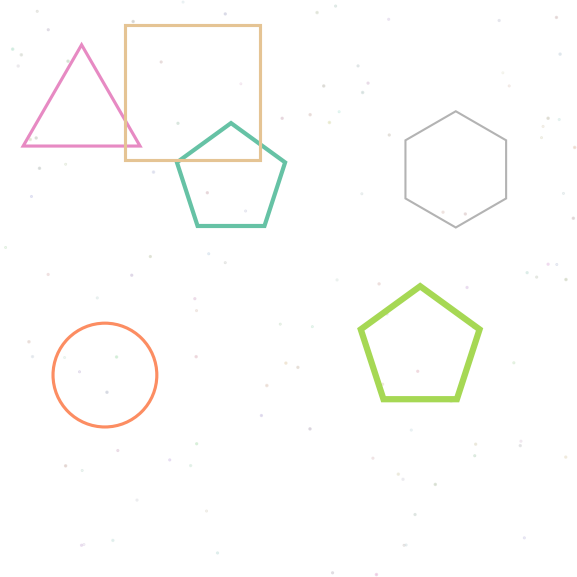[{"shape": "pentagon", "thickness": 2, "radius": 0.49, "center": [0.4, 0.687]}, {"shape": "circle", "thickness": 1.5, "radius": 0.45, "center": [0.182, 0.35]}, {"shape": "triangle", "thickness": 1.5, "radius": 0.58, "center": [0.141, 0.805]}, {"shape": "pentagon", "thickness": 3, "radius": 0.54, "center": [0.728, 0.395]}, {"shape": "square", "thickness": 1.5, "radius": 0.59, "center": [0.333, 0.839]}, {"shape": "hexagon", "thickness": 1, "radius": 0.5, "center": [0.789, 0.706]}]